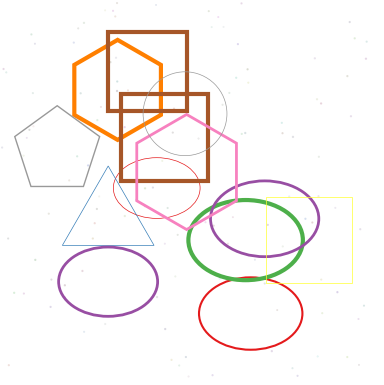[{"shape": "oval", "thickness": 0.5, "radius": 0.56, "center": [0.407, 0.512]}, {"shape": "oval", "thickness": 1.5, "radius": 0.67, "center": [0.651, 0.186]}, {"shape": "triangle", "thickness": 0.5, "radius": 0.69, "center": [0.281, 0.431]}, {"shape": "oval", "thickness": 3, "radius": 0.74, "center": [0.638, 0.376]}, {"shape": "oval", "thickness": 2, "radius": 0.64, "center": [0.281, 0.268]}, {"shape": "oval", "thickness": 2, "radius": 0.7, "center": [0.687, 0.432]}, {"shape": "hexagon", "thickness": 3, "radius": 0.65, "center": [0.306, 0.767]}, {"shape": "square", "thickness": 0.5, "radius": 0.56, "center": [0.804, 0.377]}, {"shape": "square", "thickness": 3, "radius": 0.57, "center": [0.426, 0.642]}, {"shape": "square", "thickness": 3, "radius": 0.52, "center": [0.383, 0.815]}, {"shape": "hexagon", "thickness": 2, "radius": 0.75, "center": [0.485, 0.553]}, {"shape": "circle", "thickness": 0.5, "radius": 0.54, "center": [0.481, 0.705]}, {"shape": "pentagon", "thickness": 1, "radius": 0.58, "center": [0.149, 0.609]}]